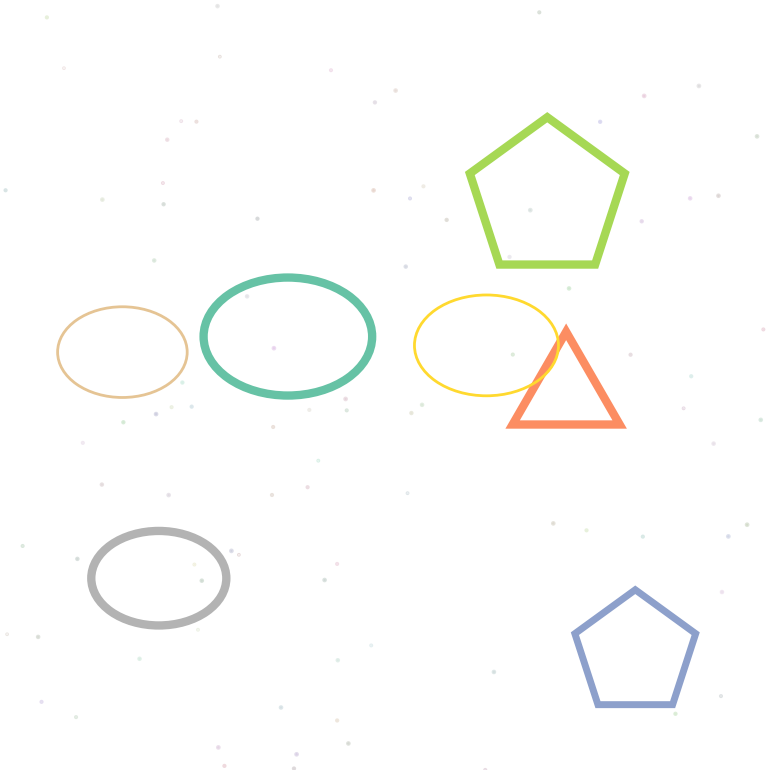[{"shape": "oval", "thickness": 3, "radius": 0.55, "center": [0.374, 0.563]}, {"shape": "triangle", "thickness": 3, "radius": 0.4, "center": [0.735, 0.489]}, {"shape": "pentagon", "thickness": 2.5, "radius": 0.41, "center": [0.825, 0.152]}, {"shape": "pentagon", "thickness": 3, "radius": 0.53, "center": [0.711, 0.742]}, {"shape": "oval", "thickness": 1, "radius": 0.47, "center": [0.632, 0.551]}, {"shape": "oval", "thickness": 1, "radius": 0.42, "center": [0.159, 0.543]}, {"shape": "oval", "thickness": 3, "radius": 0.44, "center": [0.206, 0.249]}]